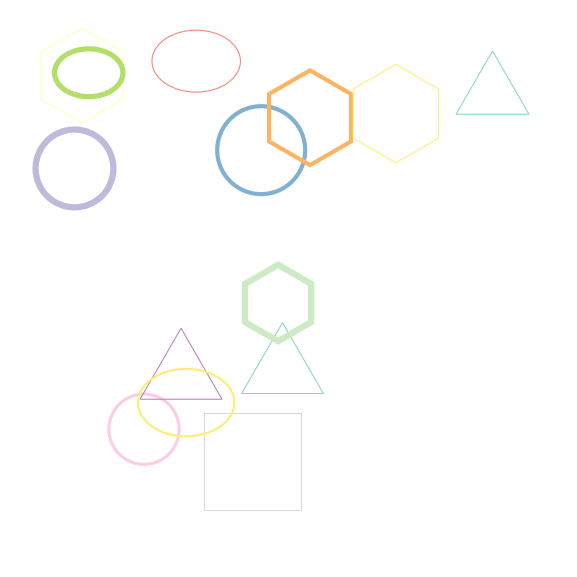[{"shape": "triangle", "thickness": 0.5, "radius": 0.36, "center": [0.853, 0.838]}, {"shape": "triangle", "thickness": 0.5, "radius": 0.41, "center": [0.489, 0.359]}, {"shape": "hexagon", "thickness": 0.5, "radius": 0.41, "center": [0.142, 0.868]}, {"shape": "circle", "thickness": 3, "radius": 0.34, "center": [0.129, 0.707]}, {"shape": "oval", "thickness": 0.5, "radius": 0.38, "center": [0.34, 0.893]}, {"shape": "circle", "thickness": 2, "radius": 0.38, "center": [0.452, 0.739]}, {"shape": "hexagon", "thickness": 2, "radius": 0.41, "center": [0.537, 0.795]}, {"shape": "oval", "thickness": 2.5, "radius": 0.3, "center": [0.154, 0.873]}, {"shape": "circle", "thickness": 1.5, "radius": 0.3, "center": [0.249, 0.256]}, {"shape": "square", "thickness": 0.5, "radius": 0.42, "center": [0.437, 0.2]}, {"shape": "triangle", "thickness": 0.5, "radius": 0.41, "center": [0.313, 0.349]}, {"shape": "hexagon", "thickness": 3, "radius": 0.33, "center": [0.482, 0.475]}, {"shape": "oval", "thickness": 1, "radius": 0.42, "center": [0.322, 0.302]}, {"shape": "hexagon", "thickness": 0.5, "radius": 0.43, "center": [0.685, 0.802]}]